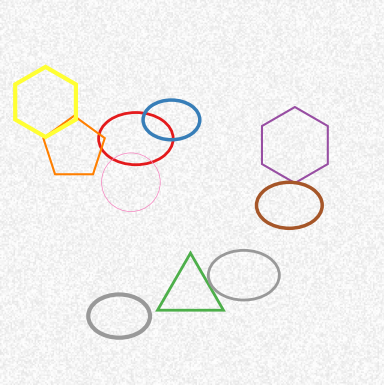[{"shape": "oval", "thickness": 2, "radius": 0.48, "center": [0.353, 0.64]}, {"shape": "oval", "thickness": 2.5, "radius": 0.37, "center": [0.445, 0.689]}, {"shape": "triangle", "thickness": 2, "radius": 0.49, "center": [0.495, 0.244]}, {"shape": "hexagon", "thickness": 1.5, "radius": 0.49, "center": [0.766, 0.623]}, {"shape": "pentagon", "thickness": 1.5, "radius": 0.42, "center": [0.192, 0.615]}, {"shape": "hexagon", "thickness": 3, "radius": 0.46, "center": [0.118, 0.735]}, {"shape": "oval", "thickness": 2.5, "radius": 0.43, "center": [0.752, 0.467]}, {"shape": "circle", "thickness": 0.5, "radius": 0.38, "center": [0.34, 0.527]}, {"shape": "oval", "thickness": 2, "radius": 0.46, "center": [0.633, 0.285]}, {"shape": "oval", "thickness": 3, "radius": 0.4, "center": [0.309, 0.179]}]